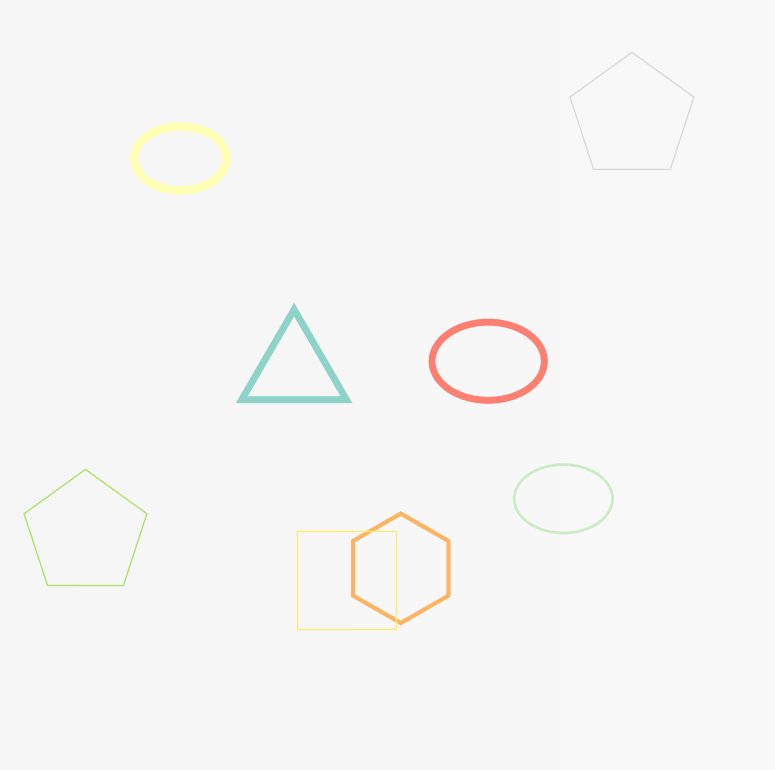[{"shape": "triangle", "thickness": 2.5, "radius": 0.39, "center": [0.38, 0.52]}, {"shape": "oval", "thickness": 3, "radius": 0.3, "center": [0.233, 0.794]}, {"shape": "oval", "thickness": 2.5, "radius": 0.36, "center": [0.63, 0.531]}, {"shape": "hexagon", "thickness": 1.5, "radius": 0.36, "center": [0.517, 0.262]}, {"shape": "pentagon", "thickness": 0.5, "radius": 0.42, "center": [0.11, 0.307]}, {"shape": "pentagon", "thickness": 0.5, "radius": 0.42, "center": [0.815, 0.848]}, {"shape": "oval", "thickness": 1, "radius": 0.32, "center": [0.727, 0.352]}, {"shape": "square", "thickness": 0.5, "radius": 0.32, "center": [0.447, 0.247]}]